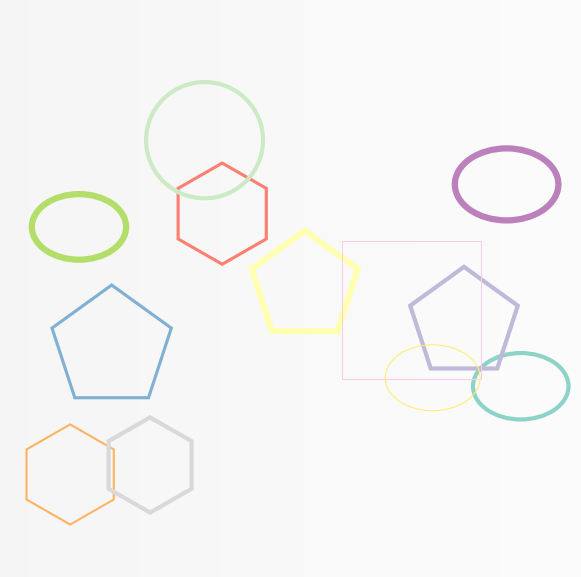[{"shape": "oval", "thickness": 2, "radius": 0.41, "center": [0.896, 0.33]}, {"shape": "pentagon", "thickness": 3, "radius": 0.48, "center": [0.524, 0.504]}, {"shape": "pentagon", "thickness": 2, "radius": 0.49, "center": [0.798, 0.44]}, {"shape": "hexagon", "thickness": 1.5, "radius": 0.44, "center": [0.382, 0.629]}, {"shape": "pentagon", "thickness": 1.5, "radius": 0.54, "center": [0.192, 0.398]}, {"shape": "hexagon", "thickness": 1, "radius": 0.43, "center": [0.121, 0.178]}, {"shape": "oval", "thickness": 3, "radius": 0.41, "center": [0.136, 0.606]}, {"shape": "square", "thickness": 0.5, "radius": 0.6, "center": [0.709, 0.463]}, {"shape": "hexagon", "thickness": 2, "radius": 0.41, "center": [0.258, 0.194]}, {"shape": "oval", "thickness": 3, "radius": 0.45, "center": [0.872, 0.68]}, {"shape": "circle", "thickness": 2, "radius": 0.5, "center": [0.352, 0.756]}, {"shape": "oval", "thickness": 0.5, "radius": 0.41, "center": [0.744, 0.345]}]